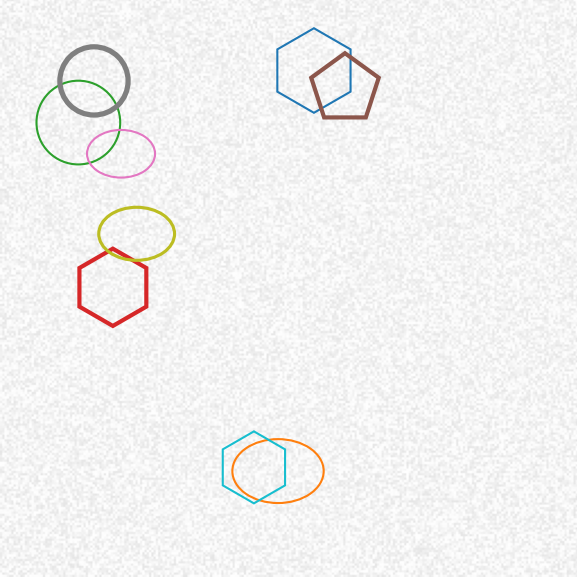[{"shape": "hexagon", "thickness": 1, "radius": 0.37, "center": [0.544, 0.877]}, {"shape": "oval", "thickness": 1, "radius": 0.4, "center": [0.481, 0.183]}, {"shape": "circle", "thickness": 1, "radius": 0.36, "center": [0.136, 0.787]}, {"shape": "hexagon", "thickness": 2, "radius": 0.33, "center": [0.195, 0.502]}, {"shape": "pentagon", "thickness": 2, "radius": 0.31, "center": [0.597, 0.846]}, {"shape": "oval", "thickness": 1, "radius": 0.29, "center": [0.21, 0.733]}, {"shape": "circle", "thickness": 2.5, "radius": 0.3, "center": [0.163, 0.859]}, {"shape": "oval", "thickness": 1.5, "radius": 0.33, "center": [0.237, 0.594]}, {"shape": "hexagon", "thickness": 1, "radius": 0.31, "center": [0.44, 0.19]}]